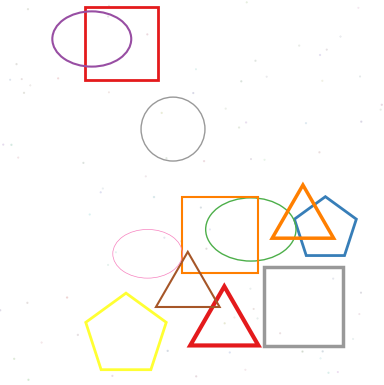[{"shape": "triangle", "thickness": 3, "radius": 0.51, "center": [0.583, 0.154]}, {"shape": "square", "thickness": 2, "radius": 0.48, "center": [0.316, 0.887]}, {"shape": "pentagon", "thickness": 2, "radius": 0.42, "center": [0.845, 0.405]}, {"shape": "oval", "thickness": 1, "radius": 0.59, "center": [0.652, 0.404]}, {"shape": "oval", "thickness": 1.5, "radius": 0.51, "center": [0.238, 0.899]}, {"shape": "square", "thickness": 1.5, "radius": 0.49, "center": [0.572, 0.389]}, {"shape": "triangle", "thickness": 2.5, "radius": 0.46, "center": [0.787, 0.427]}, {"shape": "pentagon", "thickness": 2, "radius": 0.55, "center": [0.327, 0.129]}, {"shape": "triangle", "thickness": 1.5, "radius": 0.48, "center": [0.488, 0.25]}, {"shape": "oval", "thickness": 0.5, "radius": 0.45, "center": [0.383, 0.341]}, {"shape": "square", "thickness": 2.5, "radius": 0.51, "center": [0.788, 0.204]}, {"shape": "circle", "thickness": 1, "radius": 0.42, "center": [0.449, 0.665]}]